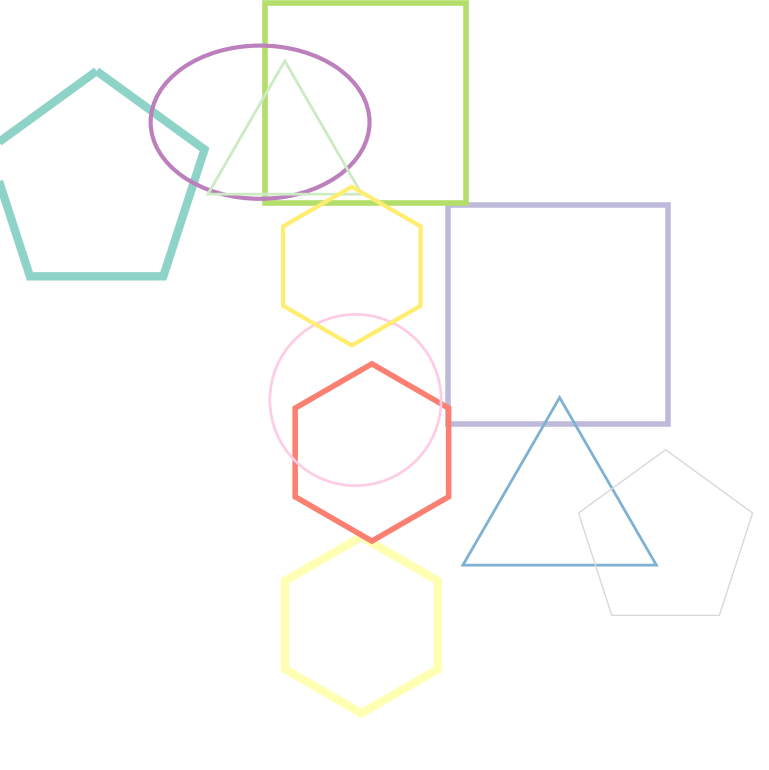[{"shape": "pentagon", "thickness": 3, "radius": 0.74, "center": [0.125, 0.76]}, {"shape": "hexagon", "thickness": 3, "radius": 0.57, "center": [0.469, 0.188]}, {"shape": "square", "thickness": 2, "radius": 0.71, "center": [0.725, 0.592]}, {"shape": "hexagon", "thickness": 2, "radius": 0.58, "center": [0.483, 0.412]}, {"shape": "triangle", "thickness": 1, "radius": 0.73, "center": [0.727, 0.339]}, {"shape": "square", "thickness": 2, "radius": 0.65, "center": [0.475, 0.867]}, {"shape": "circle", "thickness": 1, "radius": 0.56, "center": [0.462, 0.48]}, {"shape": "pentagon", "thickness": 0.5, "radius": 0.59, "center": [0.864, 0.297]}, {"shape": "oval", "thickness": 1.5, "radius": 0.71, "center": [0.338, 0.841]}, {"shape": "triangle", "thickness": 1, "radius": 0.58, "center": [0.37, 0.806]}, {"shape": "hexagon", "thickness": 1.5, "radius": 0.52, "center": [0.457, 0.654]}]